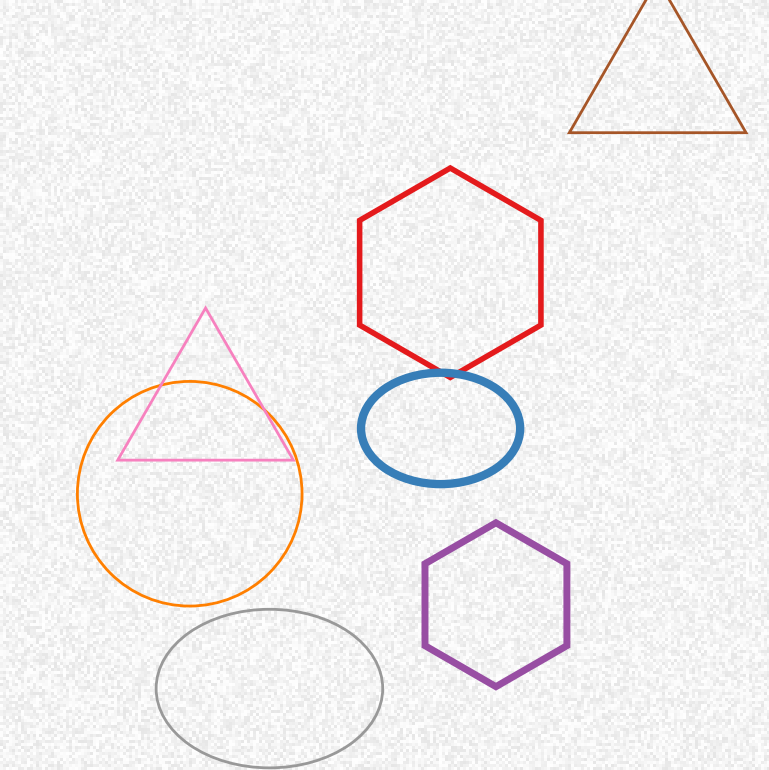[{"shape": "hexagon", "thickness": 2, "radius": 0.68, "center": [0.585, 0.646]}, {"shape": "oval", "thickness": 3, "radius": 0.52, "center": [0.572, 0.444]}, {"shape": "hexagon", "thickness": 2.5, "radius": 0.53, "center": [0.644, 0.215]}, {"shape": "circle", "thickness": 1, "radius": 0.73, "center": [0.246, 0.359]}, {"shape": "triangle", "thickness": 1, "radius": 0.66, "center": [0.854, 0.894]}, {"shape": "triangle", "thickness": 1, "radius": 0.66, "center": [0.267, 0.468]}, {"shape": "oval", "thickness": 1, "radius": 0.74, "center": [0.35, 0.106]}]